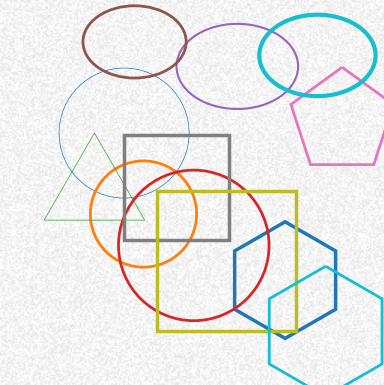[{"shape": "hexagon", "thickness": 2.5, "radius": 0.76, "center": [0.741, 0.272]}, {"shape": "circle", "thickness": 0.5, "radius": 0.84, "center": [0.322, 0.654]}, {"shape": "circle", "thickness": 2, "radius": 0.69, "center": [0.373, 0.444]}, {"shape": "triangle", "thickness": 0.5, "radius": 0.75, "center": [0.245, 0.504]}, {"shape": "circle", "thickness": 2, "radius": 0.98, "center": [0.503, 0.363]}, {"shape": "oval", "thickness": 1.5, "radius": 0.79, "center": [0.616, 0.828]}, {"shape": "oval", "thickness": 2, "radius": 0.67, "center": [0.35, 0.891]}, {"shape": "pentagon", "thickness": 2, "radius": 0.7, "center": [0.889, 0.685]}, {"shape": "square", "thickness": 2.5, "radius": 0.68, "center": [0.459, 0.512]}, {"shape": "square", "thickness": 2.5, "radius": 0.91, "center": [0.588, 0.321]}, {"shape": "hexagon", "thickness": 2, "radius": 0.85, "center": [0.846, 0.139]}, {"shape": "oval", "thickness": 3, "radius": 0.76, "center": [0.825, 0.856]}]